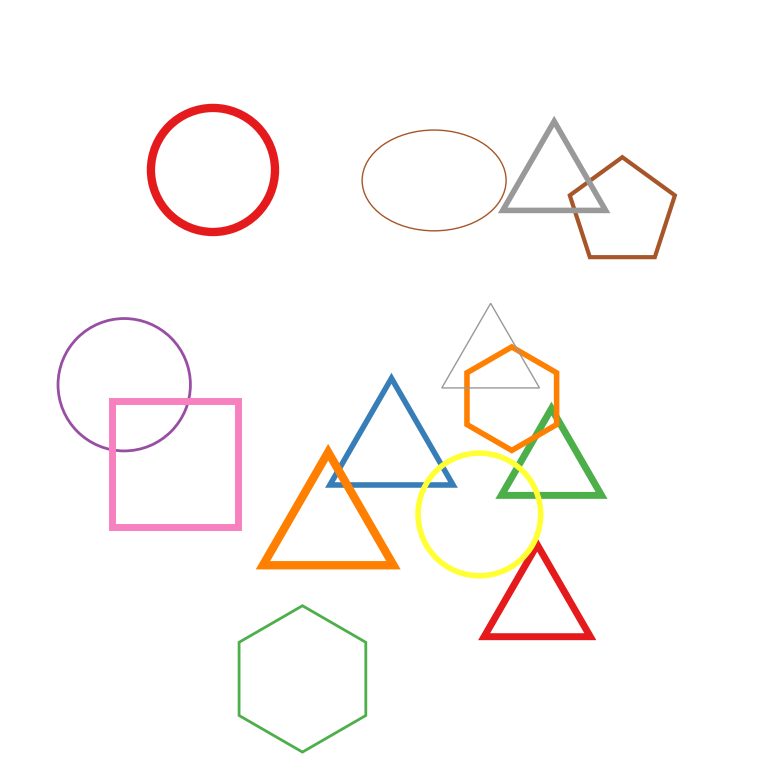[{"shape": "circle", "thickness": 3, "radius": 0.4, "center": [0.277, 0.779]}, {"shape": "triangle", "thickness": 2.5, "radius": 0.4, "center": [0.698, 0.213]}, {"shape": "triangle", "thickness": 2, "radius": 0.46, "center": [0.508, 0.416]}, {"shape": "triangle", "thickness": 2.5, "radius": 0.38, "center": [0.716, 0.394]}, {"shape": "hexagon", "thickness": 1, "radius": 0.48, "center": [0.393, 0.118]}, {"shape": "circle", "thickness": 1, "radius": 0.43, "center": [0.161, 0.5]}, {"shape": "hexagon", "thickness": 2, "radius": 0.34, "center": [0.665, 0.482]}, {"shape": "triangle", "thickness": 3, "radius": 0.49, "center": [0.426, 0.315]}, {"shape": "circle", "thickness": 2, "radius": 0.4, "center": [0.623, 0.332]}, {"shape": "pentagon", "thickness": 1.5, "radius": 0.36, "center": [0.808, 0.724]}, {"shape": "oval", "thickness": 0.5, "radius": 0.47, "center": [0.564, 0.766]}, {"shape": "square", "thickness": 2.5, "radius": 0.41, "center": [0.227, 0.397]}, {"shape": "triangle", "thickness": 2, "radius": 0.39, "center": [0.72, 0.765]}, {"shape": "triangle", "thickness": 0.5, "radius": 0.37, "center": [0.637, 0.533]}]